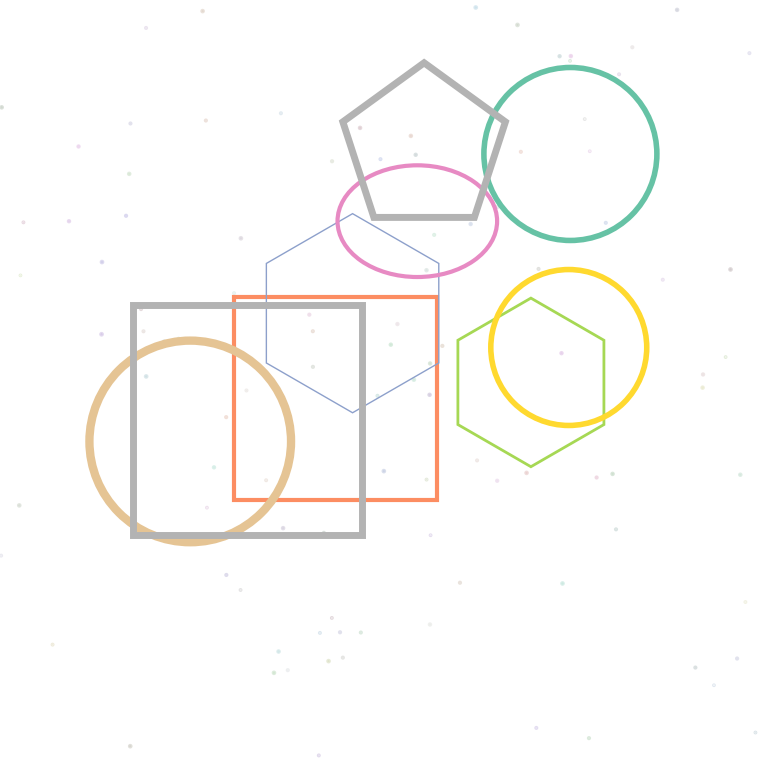[{"shape": "circle", "thickness": 2, "radius": 0.56, "center": [0.741, 0.8]}, {"shape": "square", "thickness": 1.5, "radius": 0.66, "center": [0.436, 0.483]}, {"shape": "hexagon", "thickness": 0.5, "radius": 0.65, "center": [0.458, 0.593]}, {"shape": "oval", "thickness": 1.5, "radius": 0.52, "center": [0.542, 0.713]}, {"shape": "hexagon", "thickness": 1, "radius": 0.55, "center": [0.689, 0.503]}, {"shape": "circle", "thickness": 2, "radius": 0.51, "center": [0.739, 0.549]}, {"shape": "circle", "thickness": 3, "radius": 0.65, "center": [0.247, 0.427]}, {"shape": "pentagon", "thickness": 2.5, "radius": 0.55, "center": [0.551, 0.807]}, {"shape": "square", "thickness": 2.5, "radius": 0.75, "center": [0.322, 0.455]}]